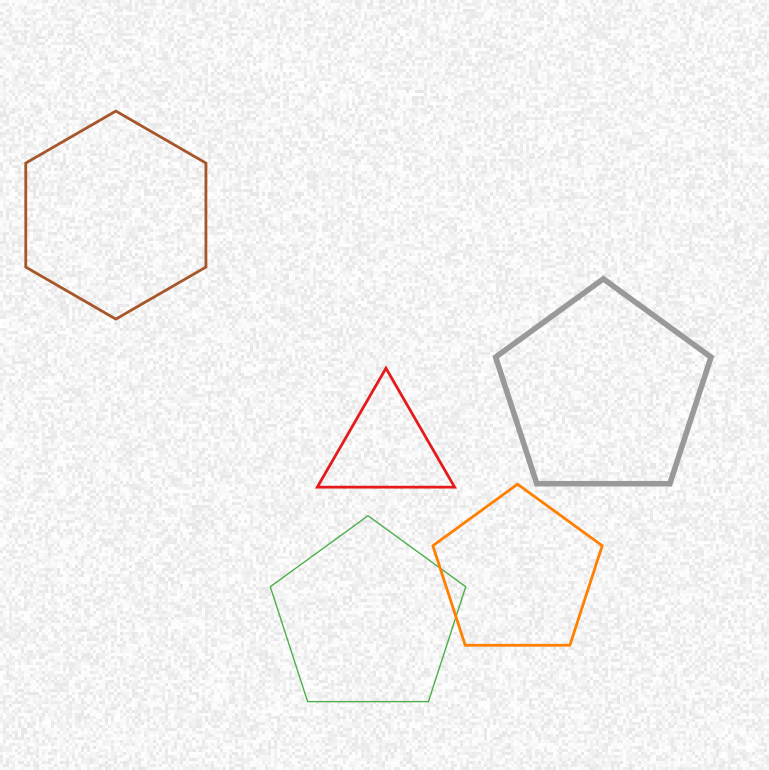[{"shape": "triangle", "thickness": 1, "radius": 0.51, "center": [0.501, 0.419]}, {"shape": "pentagon", "thickness": 0.5, "radius": 0.67, "center": [0.478, 0.197]}, {"shape": "pentagon", "thickness": 1, "radius": 0.58, "center": [0.672, 0.256]}, {"shape": "hexagon", "thickness": 1, "radius": 0.68, "center": [0.15, 0.721]}, {"shape": "pentagon", "thickness": 2, "radius": 0.74, "center": [0.784, 0.491]}]